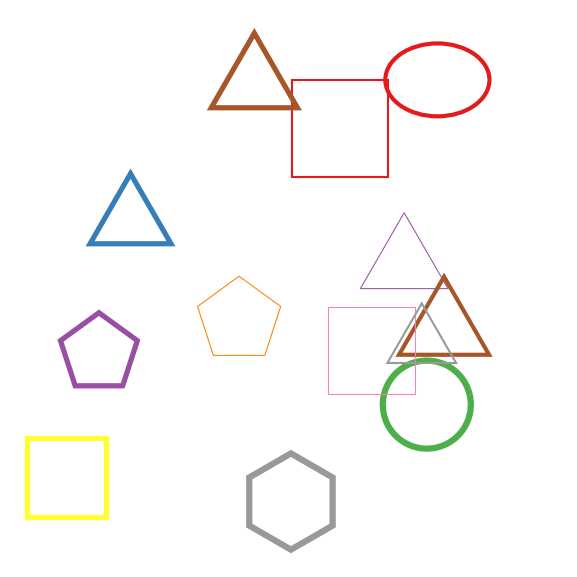[{"shape": "square", "thickness": 1, "radius": 0.42, "center": [0.589, 0.777]}, {"shape": "oval", "thickness": 2, "radius": 0.45, "center": [0.757, 0.861]}, {"shape": "triangle", "thickness": 2.5, "radius": 0.4, "center": [0.226, 0.618]}, {"shape": "circle", "thickness": 3, "radius": 0.38, "center": [0.739, 0.298]}, {"shape": "triangle", "thickness": 0.5, "radius": 0.44, "center": [0.7, 0.543]}, {"shape": "pentagon", "thickness": 2.5, "radius": 0.35, "center": [0.171, 0.388]}, {"shape": "pentagon", "thickness": 0.5, "radius": 0.38, "center": [0.414, 0.445]}, {"shape": "square", "thickness": 2.5, "radius": 0.34, "center": [0.115, 0.172]}, {"shape": "triangle", "thickness": 2.5, "radius": 0.43, "center": [0.44, 0.856]}, {"shape": "triangle", "thickness": 2, "radius": 0.45, "center": [0.769, 0.43]}, {"shape": "square", "thickness": 0.5, "radius": 0.37, "center": [0.643, 0.392]}, {"shape": "triangle", "thickness": 1, "radius": 0.34, "center": [0.73, 0.405]}, {"shape": "hexagon", "thickness": 3, "radius": 0.42, "center": [0.504, 0.131]}]